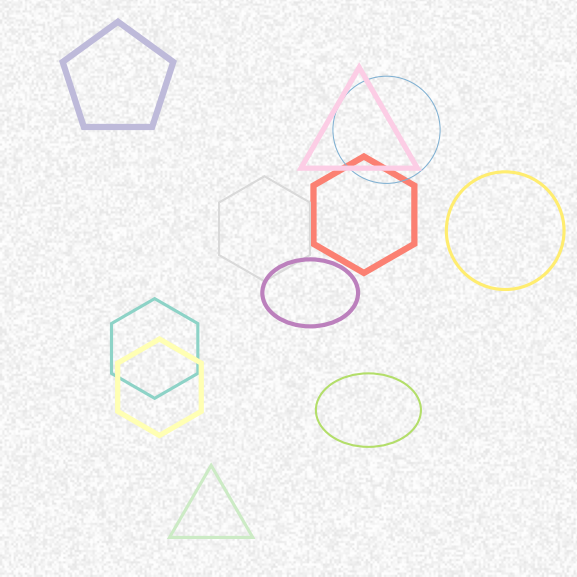[{"shape": "hexagon", "thickness": 1.5, "radius": 0.43, "center": [0.268, 0.396]}, {"shape": "hexagon", "thickness": 2.5, "radius": 0.42, "center": [0.276, 0.329]}, {"shape": "pentagon", "thickness": 3, "radius": 0.5, "center": [0.204, 0.861]}, {"shape": "hexagon", "thickness": 3, "radius": 0.5, "center": [0.63, 0.627]}, {"shape": "circle", "thickness": 0.5, "radius": 0.46, "center": [0.669, 0.774]}, {"shape": "oval", "thickness": 1, "radius": 0.45, "center": [0.638, 0.289]}, {"shape": "triangle", "thickness": 2.5, "radius": 0.58, "center": [0.622, 0.766]}, {"shape": "hexagon", "thickness": 1, "radius": 0.45, "center": [0.458, 0.603]}, {"shape": "oval", "thickness": 2, "radius": 0.41, "center": [0.537, 0.492]}, {"shape": "triangle", "thickness": 1.5, "radius": 0.42, "center": [0.366, 0.11]}, {"shape": "circle", "thickness": 1.5, "radius": 0.51, "center": [0.875, 0.6]}]